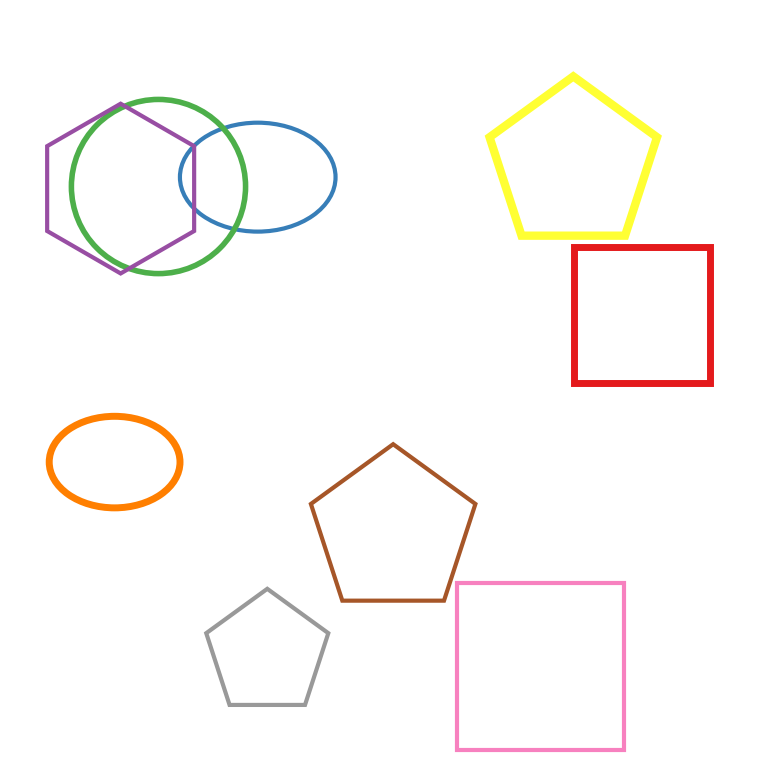[{"shape": "square", "thickness": 2.5, "radius": 0.44, "center": [0.834, 0.591]}, {"shape": "oval", "thickness": 1.5, "radius": 0.51, "center": [0.335, 0.77]}, {"shape": "circle", "thickness": 2, "radius": 0.57, "center": [0.206, 0.758]}, {"shape": "hexagon", "thickness": 1.5, "radius": 0.55, "center": [0.157, 0.755]}, {"shape": "oval", "thickness": 2.5, "radius": 0.42, "center": [0.149, 0.4]}, {"shape": "pentagon", "thickness": 3, "radius": 0.57, "center": [0.745, 0.786]}, {"shape": "pentagon", "thickness": 1.5, "radius": 0.56, "center": [0.511, 0.311]}, {"shape": "square", "thickness": 1.5, "radius": 0.54, "center": [0.701, 0.134]}, {"shape": "pentagon", "thickness": 1.5, "radius": 0.42, "center": [0.347, 0.152]}]